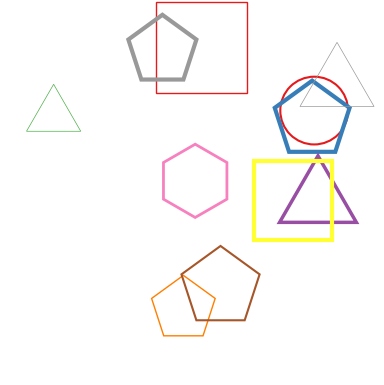[{"shape": "square", "thickness": 1, "radius": 0.59, "center": [0.523, 0.878]}, {"shape": "circle", "thickness": 1.5, "radius": 0.44, "center": [0.816, 0.713]}, {"shape": "pentagon", "thickness": 3, "radius": 0.51, "center": [0.811, 0.688]}, {"shape": "triangle", "thickness": 0.5, "radius": 0.41, "center": [0.139, 0.7]}, {"shape": "triangle", "thickness": 2.5, "radius": 0.58, "center": [0.826, 0.48]}, {"shape": "pentagon", "thickness": 1, "radius": 0.43, "center": [0.476, 0.198]}, {"shape": "square", "thickness": 3, "radius": 0.51, "center": [0.762, 0.479]}, {"shape": "pentagon", "thickness": 1.5, "radius": 0.53, "center": [0.573, 0.254]}, {"shape": "hexagon", "thickness": 2, "radius": 0.48, "center": [0.507, 0.53]}, {"shape": "pentagon", "thickness": 3, "radius": 0.46, "center": [0.422, 0.869]}, {"shape": "triangle", "thickness": 0.5, "radius": 0.56, "center": [0.875, 0.779]}]